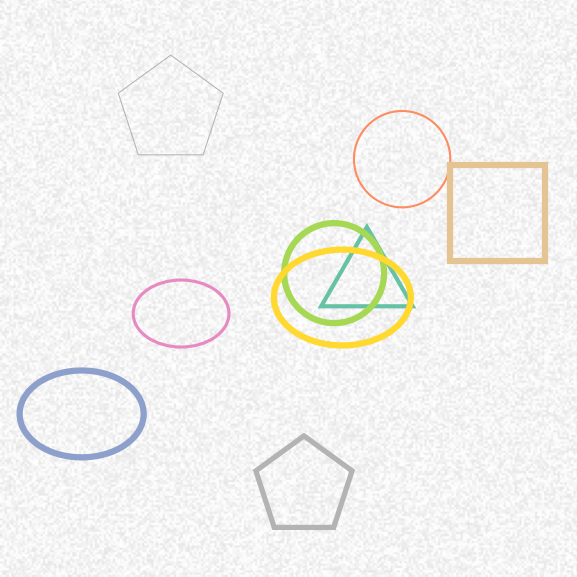[{"shape": "triangle", "thickness": 2, "radius": 0.46, "center": [0.635, 0.515]}, {"shape": "circle", "thickness": 1, "radius": 0.42, "center": [0.696, 0.724]}, {"shape": "oval", "thickness": 3, "radius": 0.54, "center": [0.141, 0.282]}, {"shape": "oval", "thickness": 1.5, "radius": 0.41, "center": [0.314, 0.456]}, {"shape": "circle", "thickness": 3, "radius": 0.43, "center": [0.579, 0.526]}, {"shape": "oval", "thickness": 3, "radius": 0.59, "center": [0.593, 0.484]}, {"shape": "square", "thickness": 3, "radius": 0.41, "center": [0.861, 0.631]}, {"shape": "pentagon", "thickness": 2.5, "radius": 0.44, "center": [0.526, 0.157]}, {"shape": "pentagon", "thickness": 0.5, "radius": 0.48, "center": [0.296, 0.808]}]